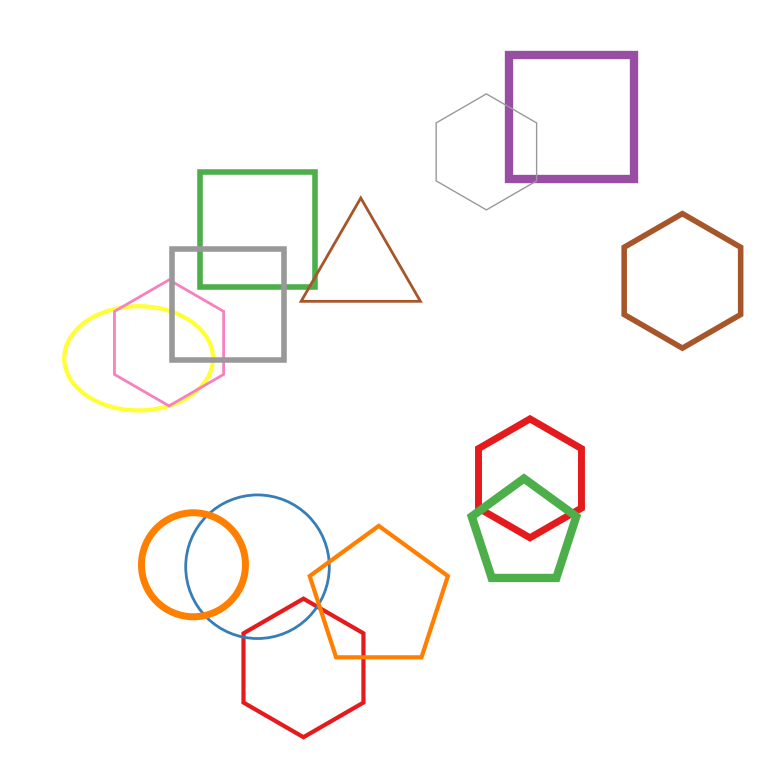[{"shape": "hexagon", "thickness": 2.5, "radius": 0.39, "center": [0.688, 0.379]}, {"shape": "hexagon", "thickness": 1.5, "radius": 0.45, "center": [0.394, 0.133]}, {"shape": "circle", "thickness": 1, "radius": 0.47, "center": [0.334, 0.264]}, {"shape": "pentagon", "thickness": 3, "radius": 0.36, "center": [0.681, 0.307]}, {"shape": "square", "thickness": 2, "radius": 0.37, "center": [0.334, 0.702]}, {"shape": "square", "thickness": 3, "radius": 0.4, "center": [0.743, 0.848]}, {"shape": "pentagon", "thickness": 1.5, "radius": 0.47, "center": [0.492, 0.223]}, {"shape": "circle", "thickness": 2.5, "radius": 0.34, "center": [0.251, 0.267]}, {"shape": "oval", "thickness": 1.5, "radius": 0.48, "center": [0.18, 0.535]}, {"shape": "hexagon", "thickness": 2, "radius": 0.44, "center": [0.886, 0.635]}, {"shape": "triangle", "thickness": 1, "radius": 0.45, "center": [0.469, 0.653]}, {"shape": "hexagon", "thickness": 1, "radius": 0.41, "center": [0.22, 0.555]}, {"shape": "square", "thickness": 2, "radius": 0.36, "center": [0.296, 0.604]}, {"shape": "hexagon", "thickness": 0.5, "radius": 0.38, "center": [0.632, 0.803]}]